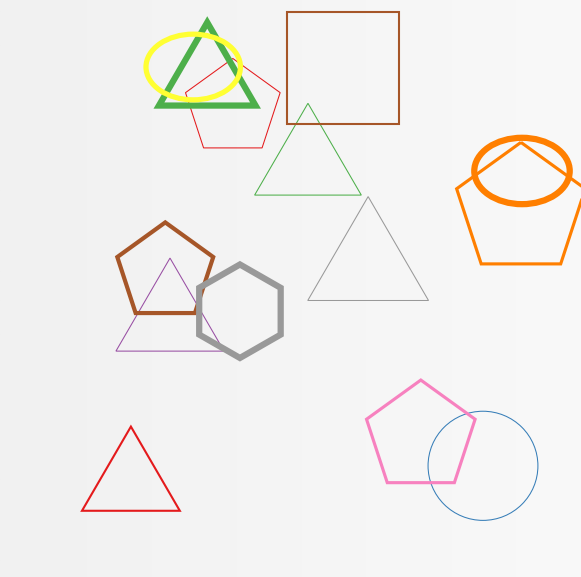[{"shape": "pentagon", "thickness": 0.5, "radius": 0.43, "center": [0.401, 0.812]}, {"shape": "triangle", "thickness": 1, "radius": 0.49, "center": [0.225, 0.163]}, {"shape": "circle", "thickness": 0.5, "radius": 0.47, "center": [0.831, 0.193]}, {"shape": "triangle", "thickness": 0.5, "radius": 0.53, "center": [0.53, 0.714]}, {"shape": "triangle", "thickness": 3, "radius": 0.48, "center": [0.357, 0.864]}, {"shape": "triangle", "thickness": 0.5, "radius": 0.54, "center": [0.292, 0.445]}, {"shape": "pentagon", "thickness": 1.5, "radius": 0.58, "center": [0.896, 0.636]}, {"shape": "oval", "thickness": 3, "radius": 0.41, "center": [0.898, 0.703]}, {"shape": "oval", "thickness": 2.5, "radius": 0.41, "center": [0.332, 0.883]}, {"shape": "square", "thickness": 1, "radius": 0.48, "center": [0.59, 0.881]}, {"shape": "pentagon", "thickness": 2, "radius": 0.43, "center": [0.284, 0.527]}, {"shape": "pentagon", "thickness": 1.5, "radius": 0.49, "center": [0.724, 0.243]}, {"shape": "triangle", "thickness": 0.5, "radius": 0.6, "center": [0.633, 0.539]}, {"shape": "hexagon", "thickness": 3, "radius": 0.4, "center": [0.413, 0.46]}]